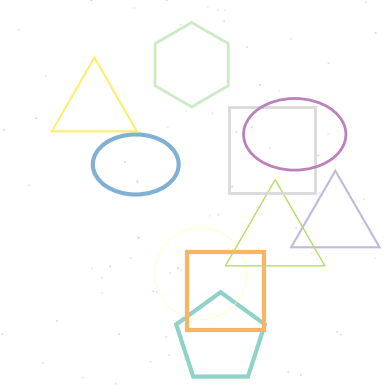[{"shape": "pentagon", "thickness": 3, "radius": 0.61, "center": [0.573, 0.12]}, {"shape": "circle", "thickness": 0.5, "radius": 0.59, "center": [0.521, 0.289]}, {"shape": "triangle", "thickness": 1.5, "radius": 0.66, "center": [0.871, 0.424]}, {"shape": "oval", "thickness": 3, "radius": 0.56, "center": [0.353, 0.573]}, {"shape": "square", "thickness": 3, "radius": 0.5, "center": [0.585, 0.245]}, {"shape": "triangle", "thickness": 1, "radius": 0.75, "center": [0.715, 0.384]}, {"shape": "square", "thickness": 2, "radius": 0.56, "center": [0.708, 0.609]}, {"shape": "oval", "thickness": 2, "radius": 0.66, "center": [0.766, 0.651]}, {"shape": "hexagon", "thickness": 2, "radius": 0.55, "center": [0.498, 0.832]}, {"shape": "triangle", "thickness": 1.5, "radius": 0.64, "center": [0.245, 0.723]}]